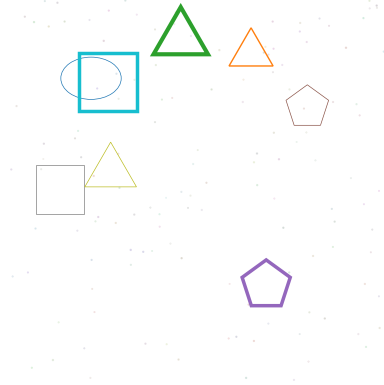[{"shape": "oval", "thickness": 0.5, "radius": 0.39, "center": [0.236, 0.797]}, {"shape": "triangle", "thickness": 1, "radius": 0.33, "center": [0.652, 0.862]}, {"shape": "triangle", "thickness": 3, "radius": 0.41, "center": [0.469, 0.9]}, {"shape": "pentagon", "thickness": 2.5, "radius": 0.33, "center": [0.691, 0.259]}, {"shape": "pentagon", "thickness": 0.5, "radius": 0.29, "center": [0.798, 0.722]}, {"shape": "square", "thickness": 0.5, "radius": 0.32, "center": [0.156, 0.507]}, {"shape": "triangle", "thickness": 0.5, "radius": 0.39, "center": [0.287, 0.553]}, {"shape": "square", "thickness": 2.5, "radius": 0.38, "center": [0.28, 0.787]}]